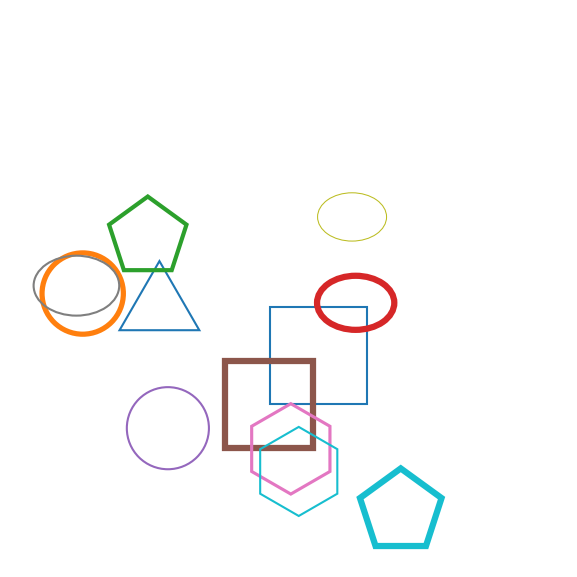[{"shape": "square", "thickness": 1, "radius": 0.42, "center": [0.551, 0.383]}, {"shape": "triangle", "thickness": 1, "radius": 0.4, "center": [0.276, 0.467]}, {"shape": "circle", "thickness": 2.5, "radius": 0.35, "center": [0.143, 0.491]}, {"shape": "pentagon", "thickness": 2, "radius": 0.35, "center": [0.256, 0.588]}, {"shape": "oval", "thickness": 3, "radius": 0.33, "center": [0.616, 0.475]}, {"shape": "circle", "thickness": 1, "radius": 0.36, "center": [0.291, 0.258]}, {"shape": "square", "thickness": 3, "radius": 0.38, "center": [0.466, 0.298]}, {"shape": "hexagon", "thickness": 1.5, "radius": 0.39, "center": [0.504, 0.222]}, {"shape": "oval", "thickness": 1, "radius": 0.37, "center": [0.132, 0.504]}, {"shape": "oval", "thickness": 0.5, "radius": 0.3, "center": [0.61, 0.623]}, {"shape": "hexagon", "thickness": 1, "radius": 0.39, "center": [0.517, 0.183]}, {"shape": "pentagon", "thickness": 3, "radius": 0.37, "center": [0.694, 0.114]}]